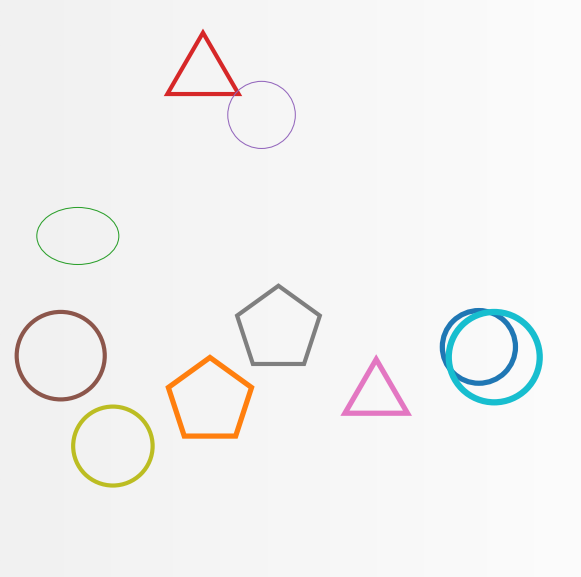[{"shape": "circle", "thickness": 2.5, "radius": 0.31, "center": [0.824, 0.398]}, {"shape": "pentagon", "thickness": 2.5, "radius": 0.38, "center": [0.361, 0.305]}, {"shape": "oval", "thickness": 0.5, "radius": 0.35, "center": [0.134, 0.591]}, {"shape": "triangle", "thickness": 2, "radius": 0.35, "center": [0.349, 0.872]}, {"shape": "circle", "thickness": 0.5, "radius": 0.29, "center": [0.45, 0.8]}, {"shape": "circle", "thickness": 2, "radius": 0.38, "center": [0.104, 0.383]}, {"shape": "triangle", "thickness": 2.5, "radius": 0.31, "center": [0.647, 0.315]}, {"shape": "pentagon", "thickness": 2, "radius": 0.37, "center": [0.479, 0.429]}, {"shape": "circle", "thickness": 2, "radius": 0.34, "center": [0.194, 0.227]}, {"shape": "circle", "thickness": 3, "radius": 0.39, "center": [0.85, 0.381]}]